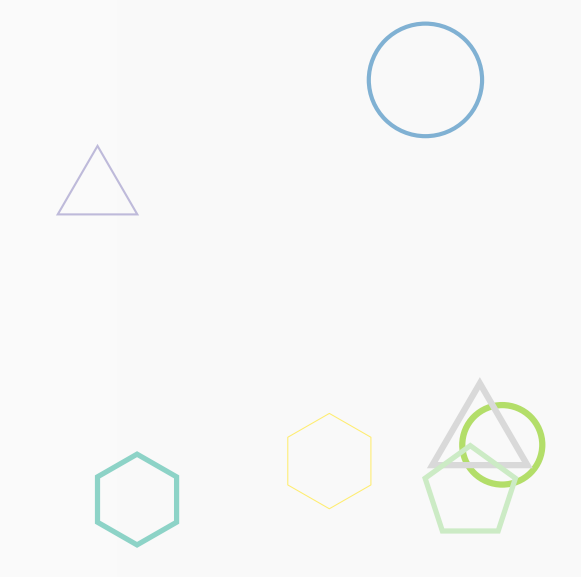[{"shape": "hexagon", "thickness": 2.5, "radius": 0.39, "center": [0.236, 0.134]}, {"shape": "triangle", "thickness": 1, "radius": 0.4, "center": [0.168, 0.667]}, {"shape": "circle", "thickness": 2, "radius": 0.49, "center": [0.732, 0.861]}, {"shape": "circle", "thickness": 3, "radius": 0.34, "center": [0.864, 0.229]}, {"shape": "triangle", "thickness": 3, "radius": 0.47, "center": [0.826, 0.241]}, {"shape": "pentagon", "thickness": 2.5, "radius": 0.41, "center": [0.809, 0.146]}, {"shape": "hexagon", "thickness": 0.5, "radius": 0.41, "center": [0.567, 0.201]}]